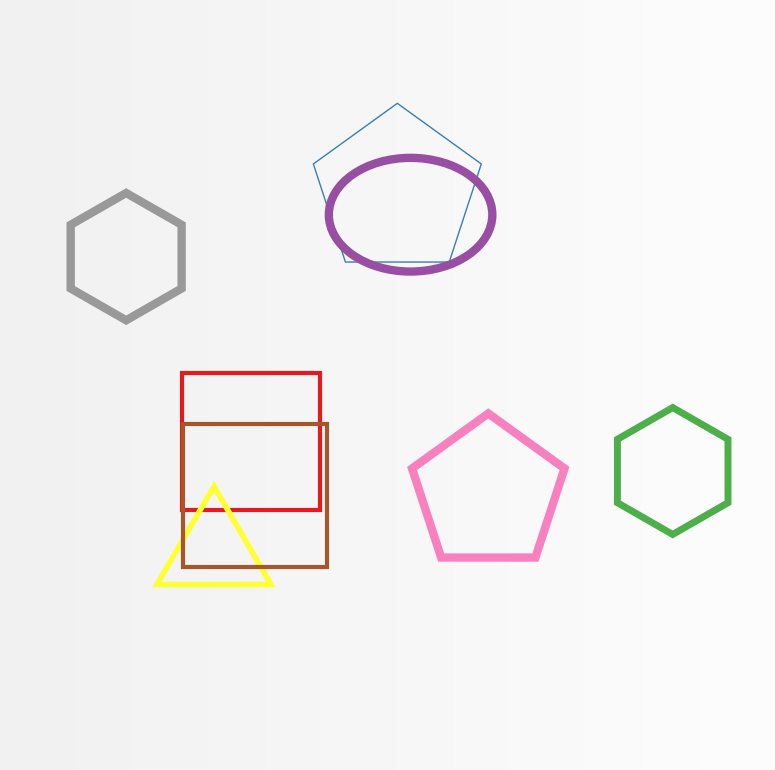[{"shape": "square", "thickness": 1.5, "radius": 0.45, "center": [0.324, 0.427]}, {"shape": "pentagon", "thickness": 0.5, "radius": 0.57, "center": [0.513, 0.752]}, {"shape": "hexagon", "thickness": 2.5, "radius": 0.41, "center": [0.868, 0.388]}, {"shape": "oval", "thickness": 3, "radius": 0.53, "center": [0.53, 0.721]}, {"shape": "triangle", "thickness": 2, "radius": 0.42, "center": [0.276, 0.283]}, {"shape": "square", "thickness": 1.5, "radius": 0.46, "center": [0.329, 0.356]}, {"shape": "pentagon", "thickness": 3, "radius": 0.52, "center": [0.63, 0.36]}, {"shape": "hexagon", "thickness": 3, "radius": 0.41, "center": [0.163, 0.667]}]